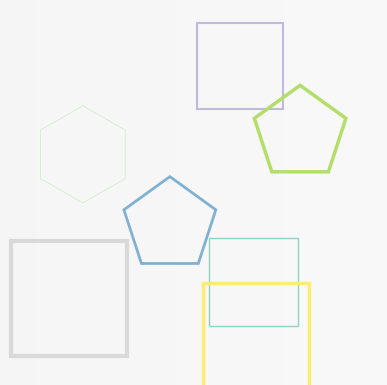[{"shape": "square", "thickness": 1, "radius": 0.57, "center": [0.655, 0.267]}, {"shape": "square", "thickness": 1.5, "radius": 0.56, "center": [0.619, 0.83]}, {"shape": "pentagon", "thickness": 2, "radius": 0.62, "center": [0.438, 0.417]}, {"shape": "pentagon", "thickness": 2.5, "radius": 0.62, "center": [0.774, 0.654]}, {"shape": "square", "thickness": 3, "radius": 0.75, "center": [0.179, 0.225]}, {"shape": "hexagon", "thickness": 0.5, "radius": 0.63, "center": [0.214, 0.599]}, {"shape": "square", "thickness": 2.5, "radius": 0.68, "center": [0.661, 0.127]}]